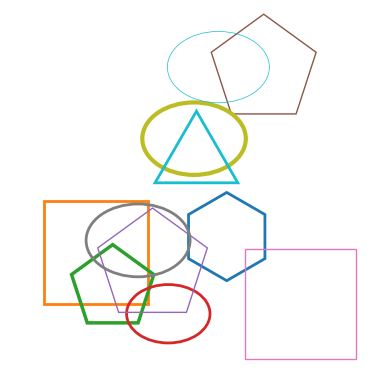[{"shape": "hexagon", "thickness": 2, "radius": 0.57, "center": [0.589, 0.386]}, {"shape": "square", "thickness": 2, "radius": 0.67, "center": [0.25, 0.344]}, {"shape": "pentagon", "thickness": 2.5, "radius": 0.56, "center": [0.293, 0.252]}, {"shape": "oval", "thickness": 2, "radius": 0.54, "center": [0.437, 0.185]}, {"shape": "pentagon", "thickness": 1, "radius": 0.75, "center": [0.396, 0.31]}, {"shape": "pentagon", "thickness": 1, "radius": 0.72, "center": [0.685, 0.82]}, {"shape": "square", "thickness": 1, "radius": 0.72, "center": [0.781, 0.21]}, {"shape": "oval", "thickness": 2, "radius": 0.68, "center": [0.359, 0.376]}, {"shape": "oval", "thickness": 3, "radius": 0.67, "center": [0.504, 0.64]}, {"shape": "triangle", "thickness": 2, "radius": 0.62, "center": [0.51, 0.587]}, {"shape": "oval", "thickness": 0.5, "radius": 0.66, "center": [0.567, 0.826]}]